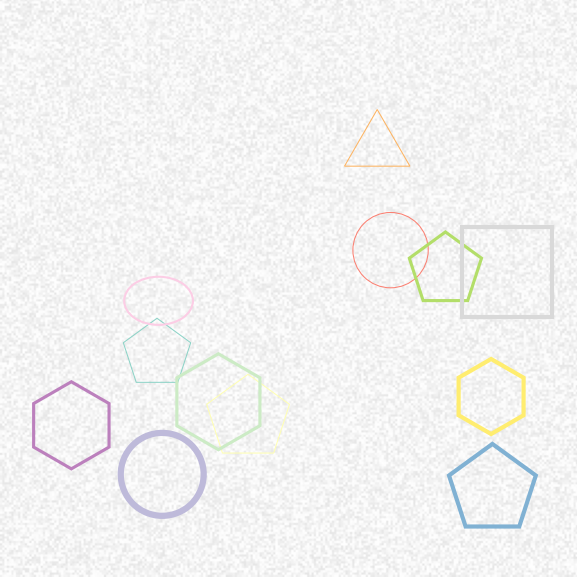[{"shape": "pentagon", "thickness": 0.5, "radius": 0.31, "center": [0.272, 0.387]}, {"shape": "pentagon", "thickness": 0.5, "radius": 0.38, "center": [0.43, 0.276]}, {"shape": "circle", "thickness": 3, "radius": 0.36, "center": [0.281, 0.178]}, {"shape": "circle", "thickness": 0.5, "radius": 0.33, "center": [0.676, 0.566]}, {"shape": "pentagon", "thickness": 2, "radius": 0.4, "center": [0.853, 0.151]}, {"shape": "triangle", "thickness": 0.5, "radius": 0.33, "center": [0.653, 0.744]}, {"shape": "pentagon", "thickness": 1.5, "radius": 0.33, "center": [0.771, 0.532]}, {"shape": "oval", "thickness": 1, "radius": 0.3, "center": [0.275, 0.478]}, {"shape": "square", "thickness": 2, "radius": 0.39, "center": [0.878, 0.528]}, {"shape": "hexagon", "thickness": 1.5, "radius": 0.38, "center": [0.124, 0.263]}, {"shape": "hexagon", "thickness": 1.5, "radius": 0.42, "center": [0.378, 0.303]}, {"shape": "hexagon", "thickness": 2, "radius": 0.32, "center": [0.85, 0.313]}]